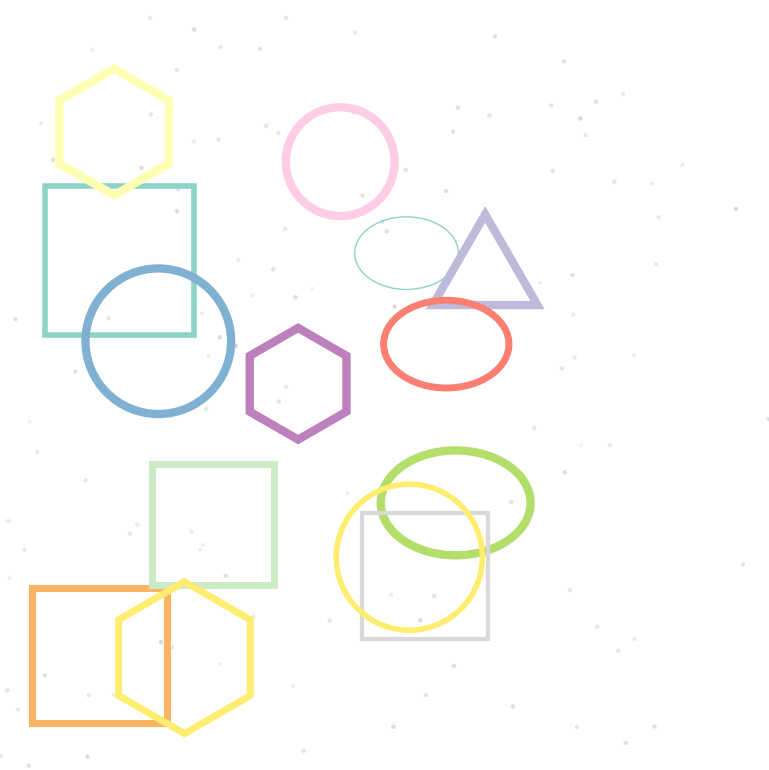[{"shape": "oval", "thickness": 0.5, "radius": 0.34, "center": [0.528, 0.671]}, {"shape": "square", "thickness": 2, "radius": 0.48, "center": [0.155, 0.662]}, {"shape": "hexagon", "thickness": 3, "radius": 0.41, "center": [0.148, 0.829]}, {"shape": "triangle", "thickness": 3, "radius": 0.39, "center": [0.63, 0.643]}, {"shape": "oval", "thickness": 2.5, "radius": 0.41, "center": [0.58, 0.553]}, {"shape": "circle", "thickness": 3, "radius": 0.47, "center": [0.206, 0.557]}, {"shape": "square", "thickness": 2.5, "radius": 0.44, "center": [0.13, 0.149]}, {"shape": "oval", "thickness": 3, "radius": 0.49, "center": [0.592, 0.347]}, {"shape": "circle", "thickness": 3, "radius": 0.35, "center": [0.442, 0.79]}, {"shape": "square", "thickness": 1.5, "radius": 0.41, "center": [0.552, 0.251]}, {"shape": "hexagon", "thickness": 3, "radius": 0.36, "center": [0.387, 0.502]}, {"shape": "square", "thickness": 2.5, "radius": 0.39, "center": [0.276, 0.319]}, {"shape": "hexagon", "thickness": 2.5, "radius": 0.49, "center": [0.24, 0.146]}, {"shape": "circle", "thickness": 2, "radius": 0.47, "center": [0.532, 0.276]}]